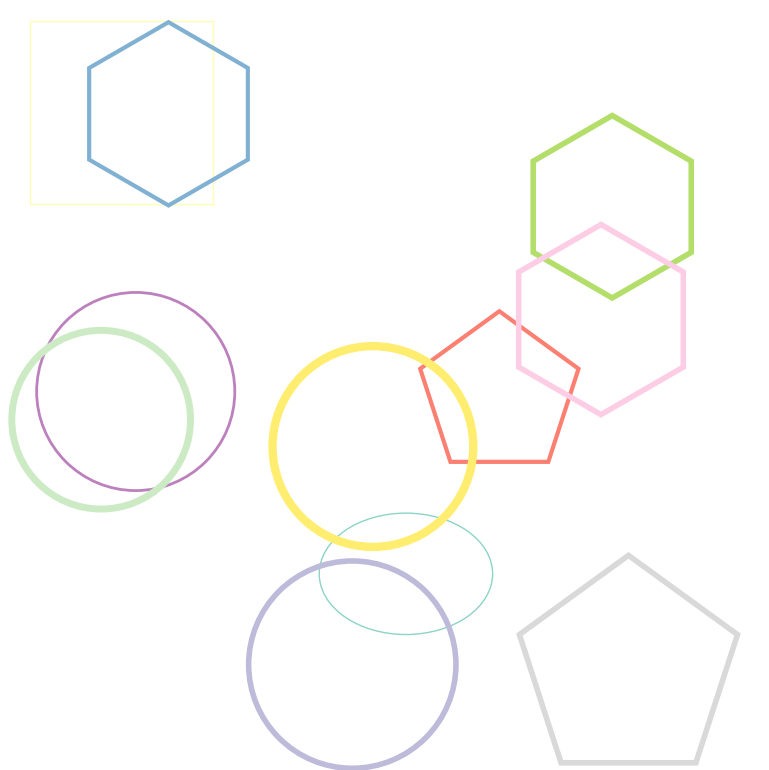[{"shape": "oval", "thickness": 0.5, "radius": 0.56, "center": [0.527, 0.255]}, {"shape": "square", "thickness": 0.5, "radius": 0.59, "center": [0.157, 0.853]}, {"shape": "circle", "thickness": 2, "radius": 0.67, "center": [0.458, 0.137]}, {"shape": "pentagon", "thickness": 1.5, "radius": 0.54, "center": [0.649, 0.488]}, {"shape": "hexagon", "thickness": 1.5, "radius": 0.59, "center": [0.219, 0.852]}, {"shape": "hexagon", "thickness": 2, "radius": 0.59, "center": [0.795, 0.731]}, {"shape": "hexagon", "thickness": 2, "radius": 0.62, "center": [0.781, 0.585]}, {"shape": "pentagon", "thickness": 2, "radius": 0.74, "center": [0.816, 0.13]}, {"shape": "circle", "thickness": 1, "radius": 0.64, "center": [0.176, 0.492]}, {"shape": "circle", "thickness": 2.5, "radius": 0.58, "center": [0.131, 0.455]}, {"shape": "circle", "thickness": 3, "radius": 0.65, "center": [0.484, 0.42]}]